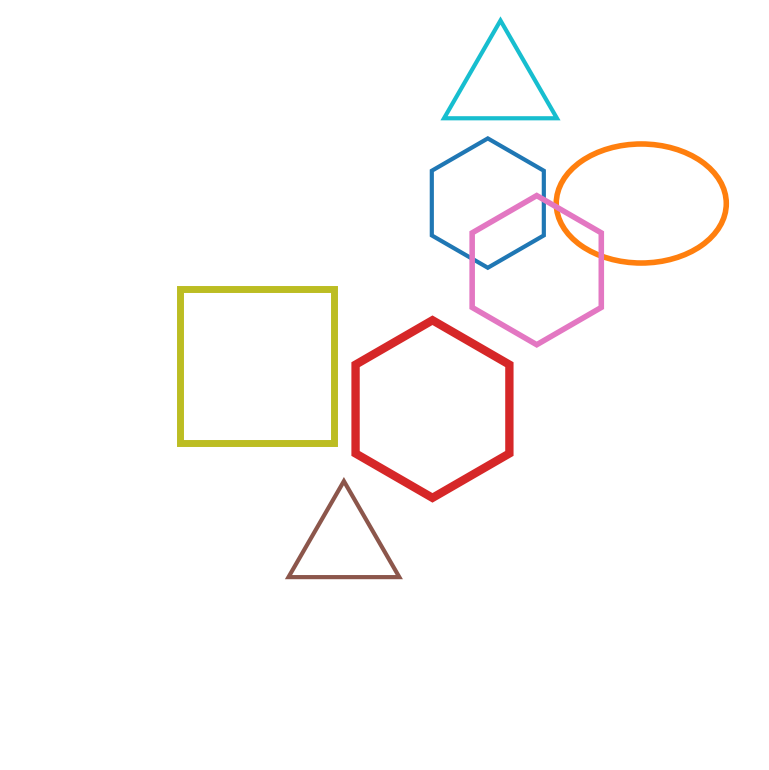[{"shape": "hexagon", "thickness": 1.5, "radius": 0.42, "center": [0.634, 0.736]}, {"shape": "oval", "thickness": 2, "radius": 0.55, "center": [0.833, 0.736]}, {"shape": "hexagon", "thickness": 3, "radius": 0.58, "center": [0.562, 0.469]}, {"shape": "triangle", "thickness": 1.5, "radius": 0.42, "center": [0.447, 0.292]}, {"shape": "hexagon", "thickness": 2, "radius": 0.48, "center": [0.697, 0.649]}, {"shape": "square", "thickness": 2.5, "radius": 0.5, "center": [0.334, 0.524]}, {"shape": "triangle", "thickness": 1.5, "radius": 0.42, "center": [0.65, 0.889]}]